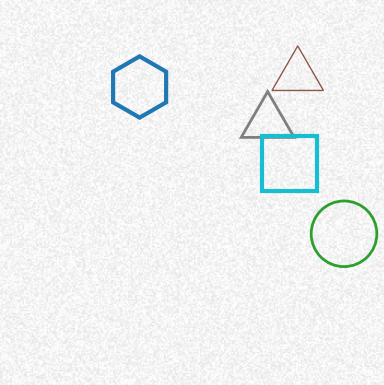[{"shape": "hexagon", "thickness": 3, "radius": 0.4, "center": [0.363, 0.774]}, {"shape": "circle", "thickness": 2, "radius": 0.43, "center": [0.894, 0.393]}, {"shape": "triangle", "thickness": 1, "radius": 0.39, "center": [0.773, 0.804]}, {"shape": "triangle", "thickness": 2, "radius": 0.4, "center": [0.695, 0.683]}, {"shape": "square", "thickness": 3, "radius": 0.36, "center": [0.751, 0.576]}]